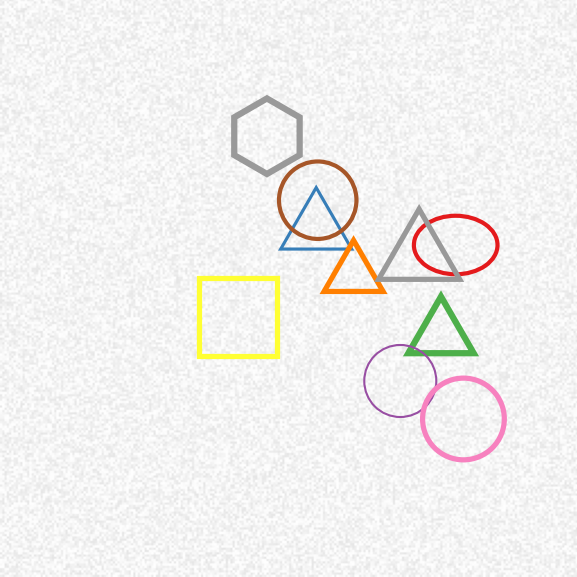[{"shape": "oval", "thickness": 2, "radius": 0.36, "center": [0.789, 0.575]}, {"shape": "triangle", "thickness": 1.5, "radius": 0.35, "center": [0.548, 0.603]}, {"shape": "triangle", "thickness": 3, "radius": 0.33, "center": [0.764, 0.42]}, {"shape": "circle", "thickness": 1, "radius": 0.31, "center": [0.693, 0.339]}, {"shape": "triangle", "thickness": 2.5, "radius": 0.29, "center": [0.612, 0.524]}, {"shape": "square", "thickness": 2.5, "radius": 0.34, "center": [0.412, 0.45]}, {"shape": "circle", "thickness": 2, "radius": 0.34, "center": [0.55, 0.652]}, {"shape": "circle", "thickness": 2.5, "radius": 0.35, "center": [0.803, 0.274]}, {"shape": "triangle", "thickness": 2.5, "radius": 0.41, "center": [0.726, 0.556]}, {"shape": "hexagon", "thickness": 3, "radius": 0.33, "center": [0.462, 0.763]}]